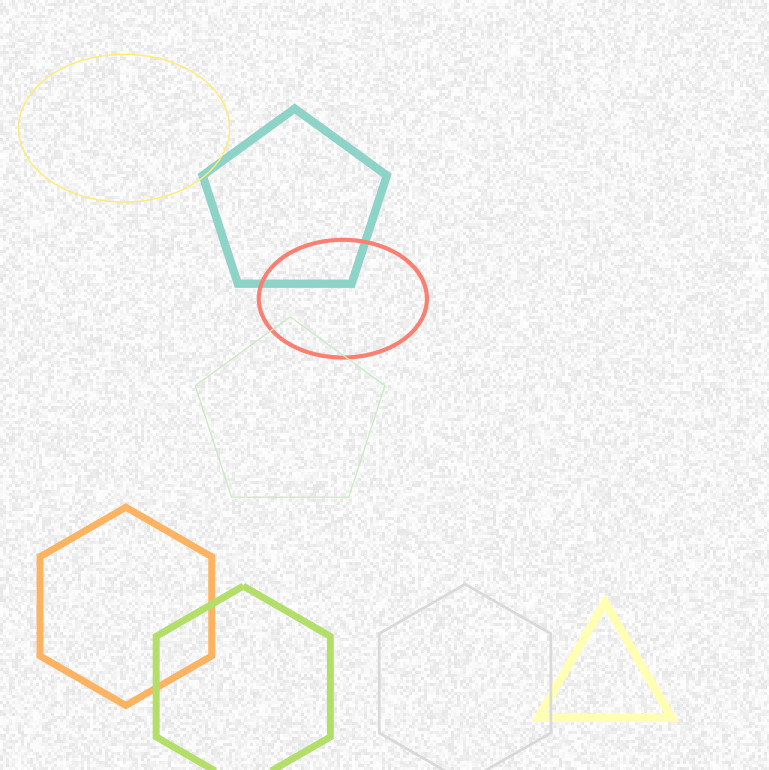[{"shape": "pentagon", "thickness": 3, "radius": 0.63, "center": [0.383, 0.733]}, {"shape": "triangle", "thickness": 3, "radius": 0.5, "center": [0.786, 0.118]}, {"shape": "oval", "thickness": 1.5, "radius": 0.55, "center": [0.445, 0.612]}, {"shape": "hexagon", "thickness": 2.5, "radius": 0.64, "center": [0.163, 0.213]}, {"shape": "hexagon", "thickness": 2.5, "radius": 0.65, "center": [0.316, 0.108]}, {"shape": "hexagon", "thickness": 1, "radius": 0.64, "center": [0.604, 0.113]}, {"shape": "pentagon", "thickness": 0.5, "radius": 0.65, "center": [0.377, 0.459]}, {"shape": "oval", "thickness": 0.5, "radius": 0.69, "center": [0.161, 0.834]}]